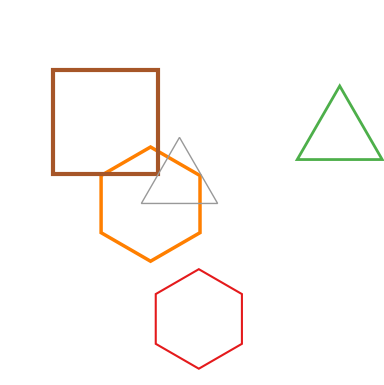[{"shape": "hexagon", "thickness": 1.5, "radius": 0.65, "center": [0.516, 0.172]}, {"shape": "triangle", "thickness": 2, "radius": 0.64, "center": [0.882, 0.649]}, {"shape": "hexagon", "thickness": 2.5, "radius": 0.74, "center": [0.391, 0.47]}, {"shape": "square", "thickness": 3, "radius": 0.68, "center": [0.274, 0.682]}, {"shape": "triangle", "thickness": 1, "radius": 0.57, "center": [0.466, 0.529]}]